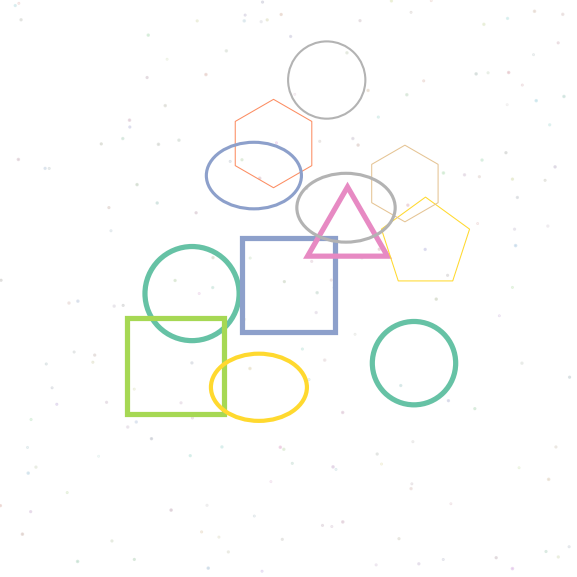[{"shape": "circle", "thickness": 2.5, "radius": 0.36, "center": [0.717, 0.37]}, {"shape": "circle", "thickness": 2.5, "radius": 0.41, "center": [0.333, 0.491]}, {"shape": "hexagon", "thickness": 0.5, "radius": 0.38, "center": [0.474, 0.751]}, {"shape": "oval", "thickness": 1.5, "radius": 0.41, "center": [0.44, 0.695]}, {"shape": "square", "thickness": 2.5, "radius": 0.4, "center": [0.499, 0.506]}, {"shape": "triangle", "thickness": 2.5, "radius": 0.4, "center": [0.602, 0.596]}, {"shape": "square", "thickness": 2.5, "radius": 0.42, "center": [0.304, 0.365]}, {"shape": "oval", "thickness": 2, "radius": 0.42, "center": [0.448, 0.329]}, {"shape": "pentagon", "thickness": 0.5, "radius": 0.4, "center": [0.737, 0.578]}, {"shape": "hexagon", "thickness": 0.5, "radius": 0.33, "center": [0.701, 0.681]}, {"shape": "oval", "thickness": 1.5, "radius": 0.43, "center": [0.599, 0.639]}, {"shape": "circle", "thickness": 1, "radius": 0.33, "center": [0.566, 0.861]}]